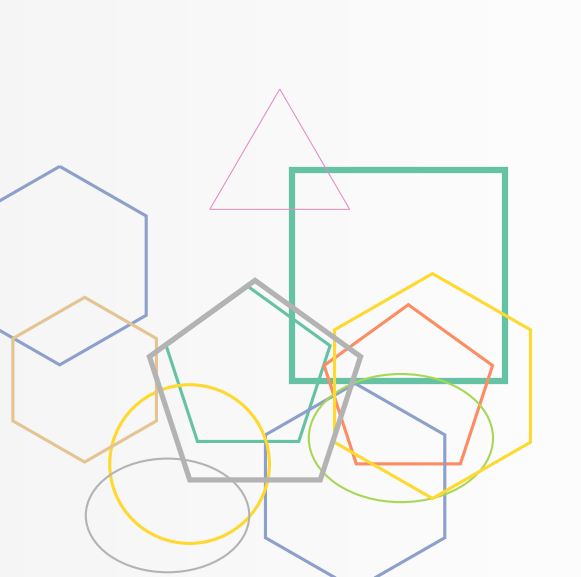[{"shape": "pentagon", "thickness": 1.5, "radius": 0.74, "center": [0.427, 0.355]}, {"shape": "square", "thickness": 3, "radius": 0.91, "center": [0.685, 0.522]}, {"shape": "pentagon", "thickness": 1.5, "radius": 0.76, "center": [0.703, 0.319]}, {"shape": "hexagon", "thickness": 1.5, "radius": 0.89, "center": [0.611, 0.157]}, {"shape": "hexagon", "thickness": 1.5, "radius": 0.86, "center": [0.103, 0.539]}, {"shape": "triangle", "thickness": 0.5, "radius": 0.69, "center": [0.481, 0.706]}, {"shape": "oval", "thickness": 1, "radius": 0.79, "center": [0.69, 0.241]}, {"shape": "hexagon", "thickness": 1.5, "radius": 0.97, "center": [0.744, 0.331]}, {"shape": "circle", "thickness": 1.5, "radius": 0.69, "center": [0.326, 0.196]}, {"shape": "hexagon", "thickness": 1.5, "radius": 0.71, "center": [0.146, 0.342]}, {"shape": "pentagon", "thickness": 2.5, "radius": 0.95, "center": [0.439, 0.323]}, {"shape": "oval", "thickness": 1, "radius": 0.7, "center": [0.288, 0.107]}]